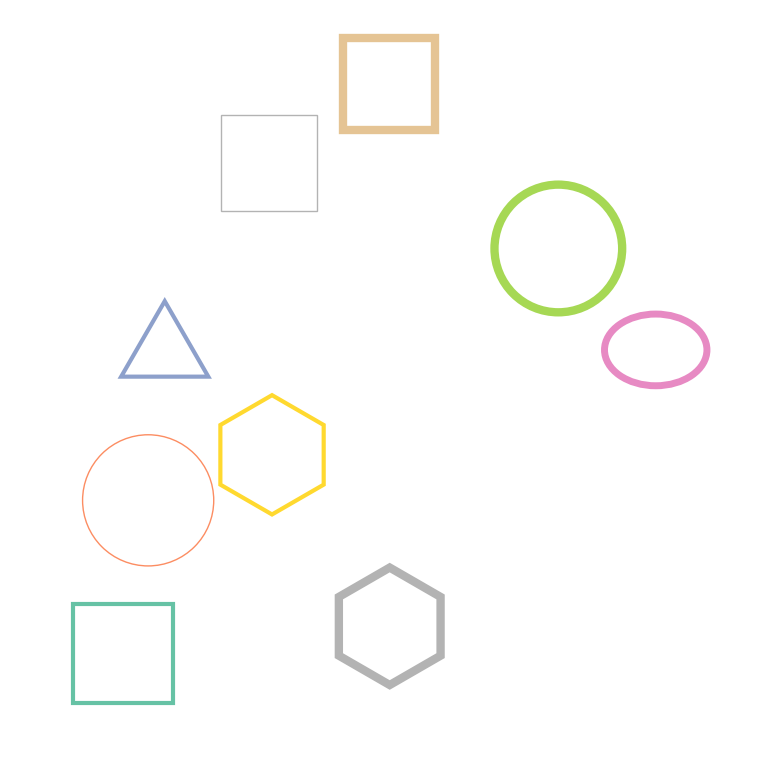[{"shape": "square", "thickness": 1.5, "radius": 0.32, "center": [0.16, 0.151]}, {"shape": "circle", "thickness": 0.5, "radius": 0.43, "center": [0.192, 0.35]}, {"shape": "triangle", "thickness": 1.5, "radius": 0.33, "center": [0.214, 0.544]}, {"shape": "oval", "thickness": 2.5, "radius": 0.33, "center": [0.852, 0.546]}, {"shape": "circle", "thickness": 3, "radius": 0.41, "center": [0.725, 0.677]}, {"shape": "hexagon", "thickness": 1.5, "radius": 0.39, "center": [0.353, 0.409]}, {"shape": "square", "thickness": 3, "radius": 0.3, "center": [0.505, 0.891]}, {"shape": "hexagon", "thickness": 3, "radius": 0.38, "center": [0.506, 0.187]}, {"shape": "square", "thickness": 0.5, "radius": 0.31, "center": [0.349, 0.788]}]